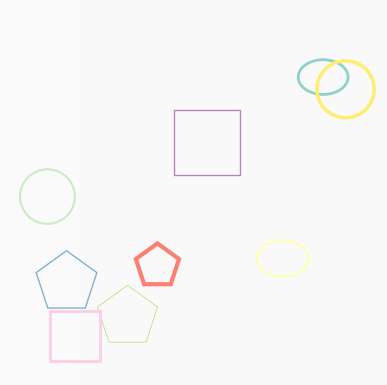[{"shape": "oval", "thickness": 2, "radius": 0.32, "center": [0.834, 0.8]}, {"shape": "oval", "thickness": 1.5, "radius": 0.33, "center": [0.73, 0.329]}, {"shape": "pentagon", "thickness": 3, "radius": 0.29, "center": [0.406, 0.309]}, {"shape": "pentagon", "thickness": 1, "radius": 0.41, "center": [0.172, 0.266]}, {"shape": "pentagon", "thickness": 0.5, "radius": 0.41, "center": [0.329, 0.177]}, {"shape": "square", "thickness": 2, "radius": 0.33, "center": [0.194, 0.128]}, {"shape": "square", "thickness": 1, "radius": 0.42, "center": [0.534, 0.629]}, {"shape": "circle", "thickness": 1.5, "radius": 0.35, "center": [0.122, 0.489]}, {"shape": "circle", "thickness": 2.5, "radius": 0.37, "center": [0.892, 0.768]}]